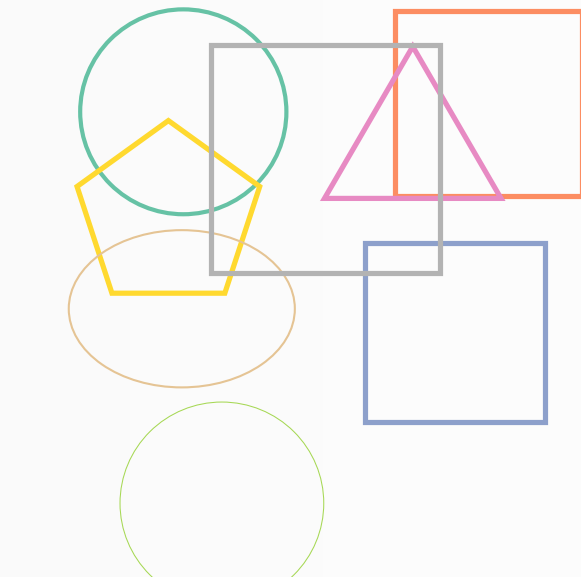[{"shape": "circle", "thickness": 2, "radius": 0.89, "center": [0.315, 0.806]}, {"shape": "square", "thickness": 2.5, "radius": 0.8, "center": [0.84, 0.82]}, {"shape": "square", "thickness": 2.5, "radius": 0.77, "center": [0.783, 0.424]}, {"shape": "triangle", "thickness": 2.5, "radius": 0.88, "center": [0.71, 0.743]}, {"shape": "circle", "thickness": 0.5, "radius": 0.88, "center": [0.382, 0.128]}, {"shape": "pentagon", "thickness": 2.5, "radius": 0.83, "center": [0.29, 0.625]}, {"shape": "oval", "thickness": 1, "radius": 0.97, "center": [0.313, 0.464]}, {"shape": "square", "thickness": 2.5, "radius": 0.99, "center": [0.56, 0.723]}]